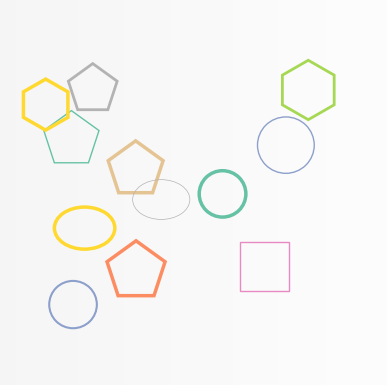[{"shape": "circle", "thickness": 2.5, "radius": 0.3, "center": [0.574, 0.496]}, {"shape": "pentagon", "thickness": 1, "radius": 0.37, "center": [0.184, 0.638]}, {"shape": "pentagon", "thickness": 2.5, "radius": 0.39, "center": [0.351, 0.296]}, {"shape": "circle", "thickness": 1, "radius": 0.37, "center": [0.738, 0.623]}, {"shape": "circle", "thickness": 1.5, "radius": 0.31, "center": [0.188, 0.209]}, {"shape": "square", "thickness": 1, "radius": 0.32, "center": [0.682, 0.307]}, {"shape": "hexagon", "thickness": 2, "radius": 0.39, "center": [0.796, 0.766]}, {"shape": "hexagon", "thickness": 2.5, "radius": 0.33, "center": [0.118, 0.728]}, {"shape": "oval", "thickness": 2.5, "radius": 0.39, "center": [0.218, 0.408]}, {"shape": "pentagon", "thickness": 2.5, "radius": 0.37, "center": [0.35, 0.56]}, {"shape": "oval", "thickness": 0.5, "radius": 0.37, "center": [0.416, 0.482]}, {"shape": "pentagon", "thickness": 2, "radius": 0.33, "center": [0.239, 0.769]}]